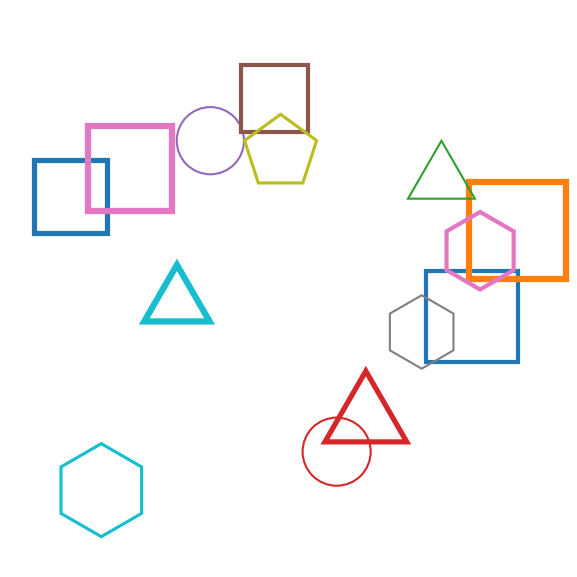[{"shape": "square", "thickness": 2, "radius": 0.4, "center": [0.817, 0.451]}, {"shape": "square", "thickness": 2.5, "radius": 0.32, "center": [0.122, 0.659]}, {"shape": "square", "thickness": 3, "radius": 0.42, "center": [0.896, 0.599]}, {"shape": "triangle", "thickness": 1, "radius": 0.33, "center": [0.764, 0.689]}, {"shape": "circle", "thickness": 1, "radius": 0.29, "center": [0.583, 0.217]}, {"shape": "triangle", "thickness": 2.5, "radius": 0.41, "center": [0.633, 0.275]}, {"shape": "circle", "thickness": 1, "radius": 0.29, "center": [0.364, 0.756]}, {"shape": "square", "thickness": 2, "radius": 0.29, "center": [0.475, 0.829]}, {"shape": "square", "thickness": 3, "radius": 0.36, "center": [0.225, 0.707]}, {"shape": "hexagon", "thickness": 2, "radius": 0.34, "center": [0.831, 0.565]}, {"shape": "hexagon", "thickness": 1, "radius": 0.32, "center": [0.73, 0.424]}, {"shape": "pentagon", "thickness": 1.5, "radius": 0.33, "center": [0.486, 0.735]}, {"shape": "hexagon", "thickness": 1.5, "radius": 0.4, "center": [0.175, 0.15]}, {"shape": "triangle", "thickness": 3, "radius": 0.33, "center": [0.306, 0.475]}]